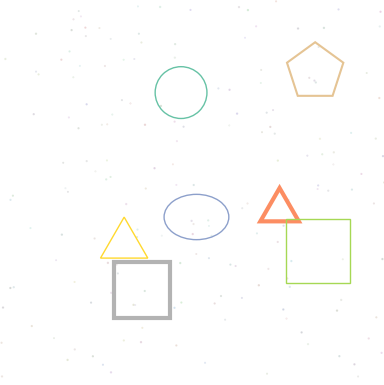[{"shape": "circle", "thickness": 1, "radius": 0.34, "center": [0.47, 0.76]}, {"shape": "triangle", "thickness": 3, "radius": 0.29, "center": [0.726, 0.454]}, {"shape": "oval", "thickness": 1, "radius": 0.42, "center": [0.51, 0.436]}, {"shape": "square", "thickness": 1, "radius": 0.42, "center": [0.827, 0.348]}, {"shape": "triangle", "thickness": 1, "radius": 0.35, "center": [0.322, 0.365]}, {"shape": "pentagon", "thickness": 1.5, "radius": 0.38, "center": [0.819, 0.813]}, {"shape": "square", "thickness": 3, "radius": 0.36, "center": [0.369, 0.247]}]